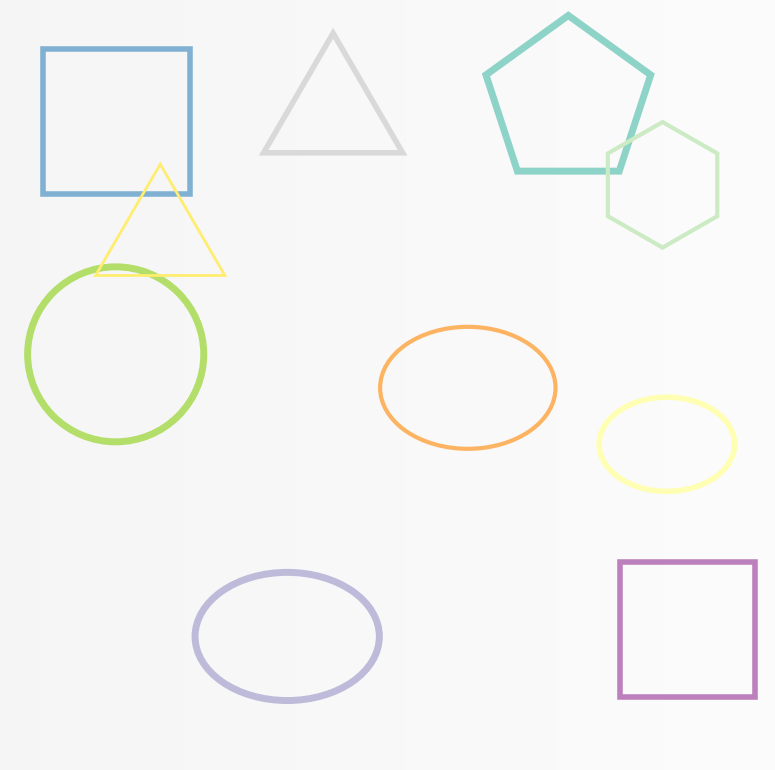[{"shape": "pentagon", "thickness": 2.5, "radius": 0.56, "center": [0.733, 0.868]}, {"shape": "oval", "thickness": 2, "radius": 0.44, "center": [0.86, 0.423]}, {"shape": "oval", "thickness": 2.5, "radius": 0.59, "center": [0.371, 0.173]}, {"shape": "square", "thickness": 2, "radius": 0.47, "center": [0.15, 0.842]}, {"shape": "oval", "thickness": 1.5, "radius": 0.57, "center": [0.604, 0.496]}, {"shape": "circle", "thickness": 2.5, "radius": 0.57, "center": [0.149, 0.54]}, {"shape": "triangle", "thickness": 2, "radius": 0.52, "center": [0.43, 0.853]}, {"shape": "square", "thickness": 2, "radius": 0.44, "center": [0.888, 0.182]}, {"shape": "hexagon", "thickness": 1.5, "radius": 0.41, "center": [0.855, 0.76]}, {"shape": "triangle", "thickness": 1, "radius": 0.48, "center": [0.207, 0.69]}]